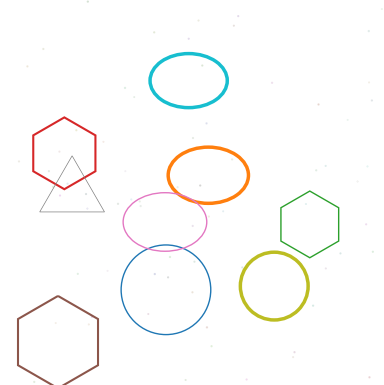[{"shape": "circle", "thickness": 1, "radius": 0.58, "center": [0.431, 0.247]}, {"shape": "oval", "thickness": 2.5, "radius": 0.52, "center": [0.541, 0.545]}, {"shape": "hexagon", "thickness": 1, "radius": 0.43, "center": [0.805, 0.417]}, {"shape": "hexagon", "thickness": 1.5, "radius": 0.47, "center": [0.167, 0.602]}, {"shape": "hexagon", "thickness": 1.5, "radius": 0.6, "center": [0.151, 0.111]}, {"shape": "oval", "thickness": 1, "radius": 0.54, "center": [0.428, 0.423]}, {"shape": "triangle", "thickness": 0.5, "radius": 0.49, "center": [0.187, 0.498]}, {"shape": "circle", "thickness": 2.5, "radius": 0.44, "center": [0.712, 0.257]}, {"shape": "oval", "thickness": 2.5, "radius": 0.5, "center": [0.49, 0.791]}]